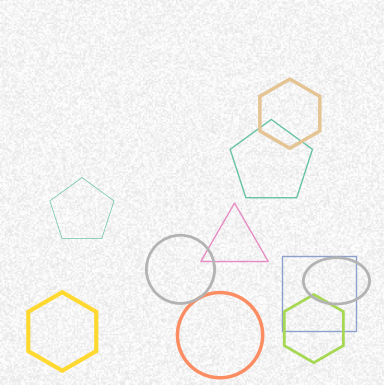[{"shape": "pentagon", "thickness": 1, "radius": 0.56, "center": [0.705, 0.577]}, {"shape": "pentagon", "thickness": 0.5, "radius": 0.44, "center": [0.213, 0.451]}, {"shape": "circle", "thickness": 2.5, "radius": 0.55, "center": [0.572, 0.129]}, {"shape": "square", "thickness": 1, "radius": 0.48, "center": [0.83, 0.238]}, {"shape": "triangle", "thickness": 1, "radius": 0.51, "center": [0.609, 0.371]}, {"shape": "hexagon", "thickness": 2, "radius": 0.44, "center": [0.815, 0.147]}, {"shape": "hexagon", "thickness": 3, "radius": 0.51, "center": [0.162, 0.139]}, {"shape": "hexagon", "thickness": 2.5, "radius": 0.45, "center": [0.753, 0.705]}, {"shape": "circle", "thickness": 2, "radius": 0.44, "center": [0.469, 0.3]}, {"shape": "oval", "thickness": 2, "radius": 0.43, "center": [0.874, 0.271]}]